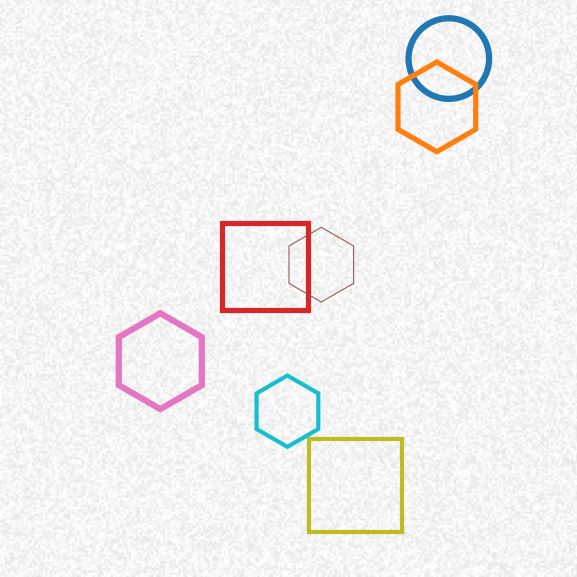[{"shape": "circle", "thickness": 3, "radius": 0.35, "center": [0.777, 0.898]}, {"shape": "hexagon", "thickness": 2.5, "radius": 0.39, "center": [0.756, 0.814]}, {"shape": "square", "thickness": 2.5, "radius": 0.37, "center": [0.458, 0.538]}, {"shape": "hexagon", "thickness": 0.5, "radius": 0.32, "center": [0.556, 0.541]}, {"shape": "hexagon", "thickness": 3, "radius": 0.42, "center": [0.278, 0.374]}, {"shape": "square", "thickness": 2, "radius": 0.4, "center": [0.615, 0.159]}, {"shape": "hexagon", "thickness": 2, "radius": 0.31, "center": [0.498, 0.287]}]